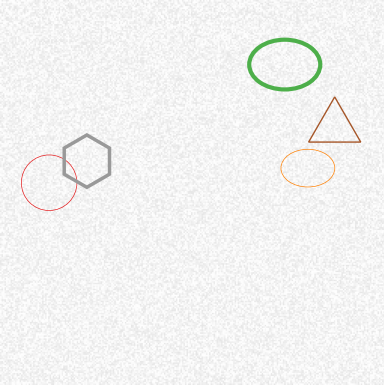[{"shape": "circle", "thickness": 0.5, "radius": 0.36, "center": [0.128, 0.525]}, {"shape": "oval", "thickness": 3, "radius": 0.46, "center": [0.74, 0.832]}, {"shape": "oval", "thickness": 0.5, "radius": 0.35, "center": [0.8, 0.563]}, {"shape": "triangle", "thickness": 1, "radius": 0.39, "center": [0.869, 0.67]}, {"shape": "hexagon", "thickness": 2.5, "radius": 0.34, "center": [0.226, 0.581]}]